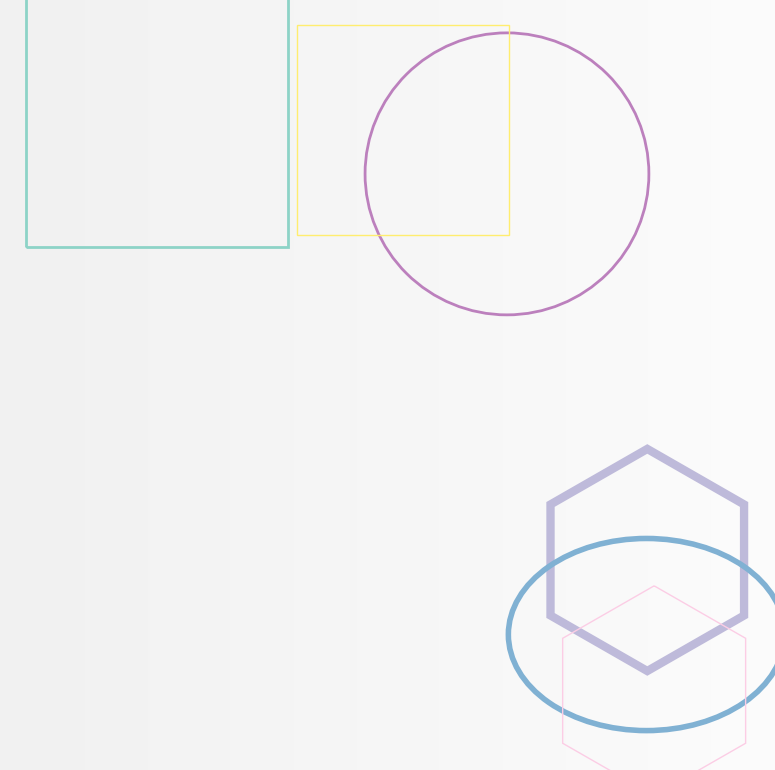[{"shape": "square", "thickness": 1, "radius": 0.85, "center": [0.203, 0.849]}, {"shape": "hexagon", "thickness": 3, "radius": 0.72, "center": [0.835, 0.273]}, {"shape": "oval", "thickness": 2, "radius": 0.89, "center": [0.834, 0.176]}, {"shape": "hexagon", "thickness": 0.5, "radius": 0.68, "center": [0.844, 0.103]}, {"shape": "circle", "thickness": 1, "radius": 0.92, "center": [0.654, 0.774]}, {"shape": "square", "thickness": 0.5, "radius": 0.68, "center": [0.52, 0.831]}]